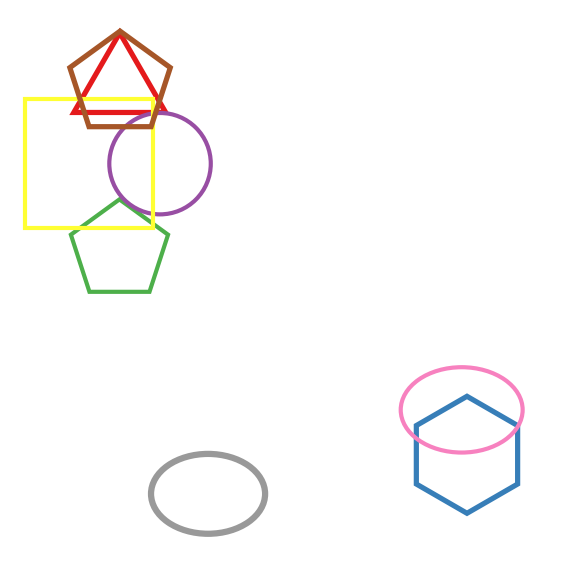[{"shape": "triangle", "thickness": 2.5, "radius": 0.46, "center": [0.207, 0.85]}, {"shape": "hexagon", "thickness": 2.5, "radius": 0.51, "center": [0.809, 0.212]}, {"shape": "pentagon", "thickness": 2, "radius": 0.44, "center": [0.207, 0.565]}, {"shape": "circle", "thickness": 2, "radius": 0.44, "center": [0.277, 0.716]}, {"shape": "square", "thickness": 2, "radius": 0.56, "center": [0.154, 0.716]}, {"shape": "pentagon", "thickness": 2.5, "radius": 0.46, "center": [0.208, 0.854]}, {"shape": "oval", "thickness": 2, "radius": 0.53, "center": [0.799, 0.289]}, {"shape": "oval", "thickness": 3, "radius": 0.49, "center": [0.36, 0.144]}]